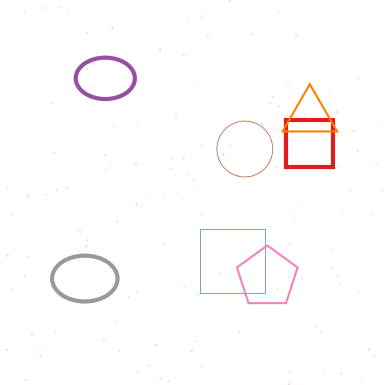[{"shape": "square", "thickness": 3, "radius": 0.31, "center": [0.804, 0.628]}, {"shape": "square", "thickness": 0.5, "radius": 0.42, "center": [0.604, 0.322]}, {"shape": "oval", "thickness": 3, "radius": 0.38, "center": [0.274, 0.797]}, {"shape": "triangle", "thickness": 1.5, "radius": 0.41, "center": [0.805, 0.7]}, {"shape": "circle", "thickness": 0.5, "radius": 0.36, "center": [0.636, 0.613]}, {"shape": "pentagon", "thickness": 1.5, "radius": 0.41, "center": [0.694, 0.28]}, {"shape": "oval", "thickness": 3, "radius": 0.43, "center": [0.22, 0.276]}]